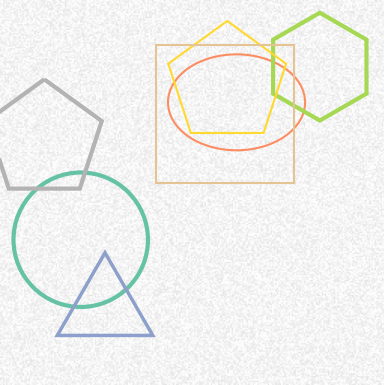[{"shape": "circle", "thickness": 3, "radius": 0.87, "center": [0.21, 0.377]}, {"shape": "oval", "thickness": 1.5, "radius": 0.89, "center": [0.614, 0.734]}, {"shape": "triangle", "thickness": 2.5, "radius": 0.72, "center": [0.273, 0.2]}, {"shape": "hexagon", "thickness": 3, "radius": 0.7, "center": [0.831, 0.827]}, {"shape": "pentagon", "thickness": 1.5, "radius": 0.8, "center": [0.59, 0.785]}, {"shape": "square", "thickness": 1.5, "radius": 0.9, "center": [0.585, 0.704]}, {"shape": "pentagon", "thickness": 3, "radius": 0.78, "center": [0.115, 0.637]}]